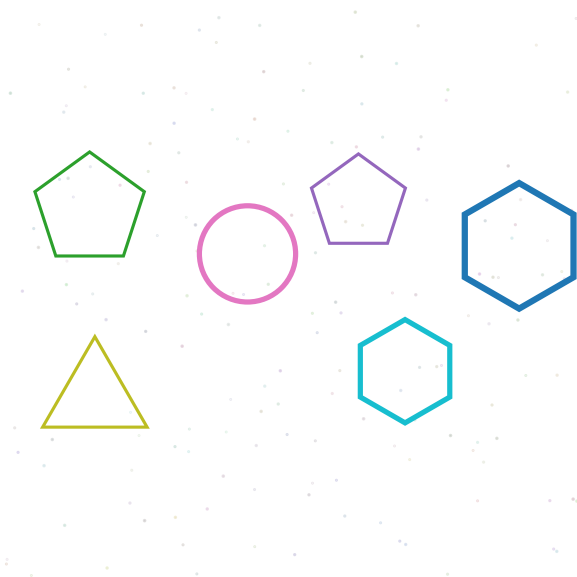[{"shape": "hexagon", "thickness": 3, "radius": 0.54, "center": [0.899, 0.573]}, {"shape": "pentagon", "thickness": 1.5, "radius": 0.5, "center": [0.155, 0.636]}, {"shape": "pentagon", "thickness": 1.5, "radius": 0.43, "center": [0.621, 0.647]}, {"shape": "circle", "thickness": 2.5, "radius": 0.42, "center": [0.429, 0.559]}, {"shape": "triangle", "thickness": 1.5, "radius": 0.52, "center": [0.164, 0.312]}, {"shape": "hexagon", "thickness": 2.5, "radius": 0.45, "center": [0.701, 0.356]}]